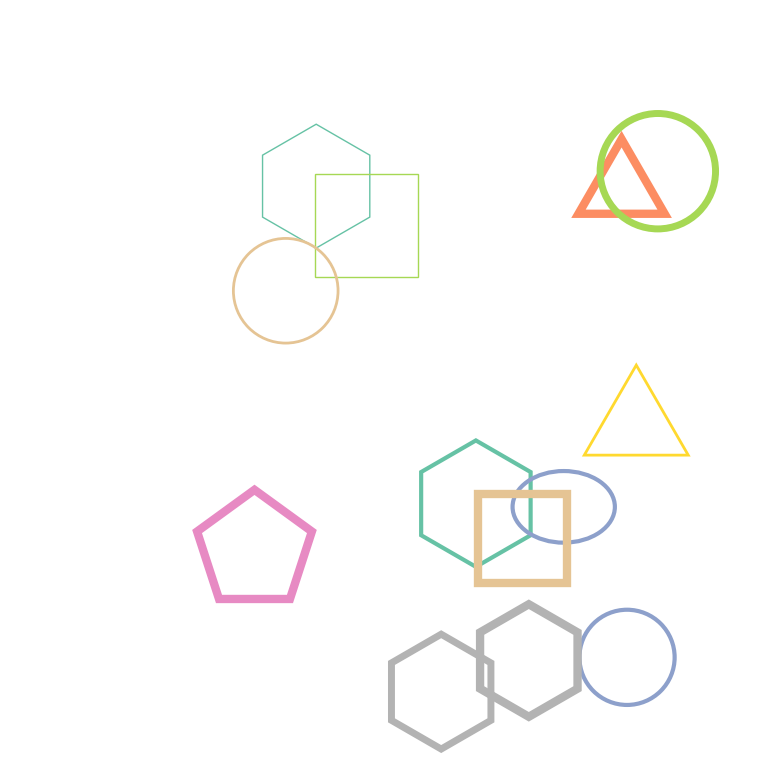[{"shape": "hexagon", "thickness": 0.5, "radius": 0.4, "center": [0.411, 0.758]}, {"shape": "hexagon", "thickness": 1.5, "radius": 0.41, "center": [0.618, 0.346]}, {"shape": "triangle", "thickness": 3, "radius": 0.32, "center": [0.807, 0.755]}, {"shape": "oval", "thickness": 1.5, "radius": 0.33, "center": [0.732, 0.342]}, {"shape": "circle", "thickness": 1.5, "radius": 0.31, "center": [0.814, 0.146]}, {"shape": "pentagon", "thickness": 3, "radius": 0.39, "center": [0.33, 0.286]}, {"shape": "circle", "thickness": 2.5, "radius": 0.37, "center": [0.854, 0.778]}, {"shape": "square", "thickness": 0.5, "radius": 0.33, "center": [0.476, 0.707]}, {"shape": "triangle", "thickness": 1, "radius": 0.39, "center": [0.826, 0.448]}, {"shape": "circle", "thickness": 1, "radius": 0.34, "center": [0.371, 0.622]}, {"shape": "square", "thickness": 3, "radius": 0.29, "center": [0.679, 0.301]}, {"shape": "hexagon", "thickness": 2.5, "radius": 0.37, "center": [0.573, 0.102]}, {"shape": "hexagon", "thickness": 3, "radius": 0.37, "center": [0.687, 0.142]}]